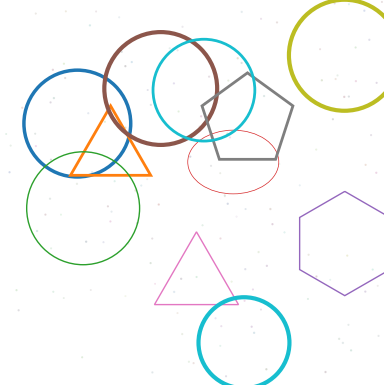[{"shape": "circle", "thickness": 2.5, "radius": 0.69, "center": [0.201, 0.679]}, {"shape": "triangle", "thickness": 2, "radius": 0.6, "center": [0.287, 0.605]}, {"shape": "circle", "thickness": 1, "radius": 0.73, "center": [0.216, 0.459]}, {"shape": "oval", "thickness": 0.5, "radius": 0.59, "center": [0.606, 0.579]}, {"shape": "hexagon", "thickness": 1, "radius": 0.68, "center": [0.896, 0.367]}, {"shape": "circle", "thickness": 3, "radius": 0.73, "center": [0.418, 0.77]}, {"shape": "triangle", "thickness": 1, "radius": 0.63, "center": [0.51, 0.272]}, {"shape": "pentagon", "thickness": 2, "radius": 0.62, "center": [0.643, 0.687]}, {"shape": "circle", "thickness": 3, "radius": 0.72, "center": [0.895, 0.856]}, {"shape": "circle", "thickness": 2, "radius": 0.66, "center": [0.53, 0.766]}, {"shape": "circle", "thickness": 3, "radius": 0.59, "center": [0.634, 0.11]}]